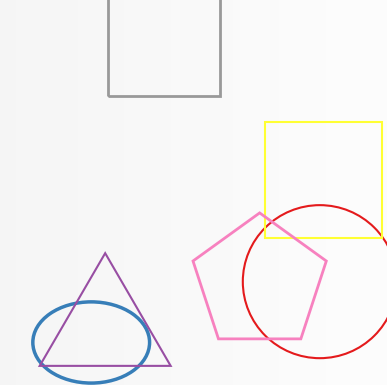[{"shape": "circle", "thickness": 1.5, "radius": 0.99, "center": [0.825, 0.268]}, {"shape": "oval", "thickness": 2.5, "radius": 0.75, "center": [0.235, 0.11]}, {"shape": "triangle", "thickness": 1.5, "radius": 0.98, "center": [0.271, 0.147]}, {"shape": "square", "thickness": 1.5, "radius": 0.76, "center": [0.834, 0.533]}, {"shape": "pentagon", "thickness": 2, "radius": 0.9, "center": [0.67, 0.266]}, {"shape": "square", "thickness": 2, "radius": 0.72, "center": [0.423, 0.895]}]